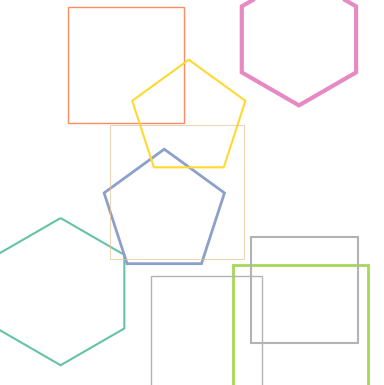[{"shape": "hexagon", "thickness": 1.5, "radius": 0.96, "center": [0.157, 0.242]}, {"shape": "square", "thickness": 1, "radius": 0.75, "center": [0.327, 0.831]}, {"shape": "pentagon", "thickness": 2, "radius": 0.82, "center": [0.427, 0.448]}, {"shape": "hexagon", "thickness": 3, "radius": 0.86, "center": [0.776, 0.898]}, {"shape": "square", "thickness": 2, "radius": 0.87, "center": [0.781, 0.137]}, {"shape": "pentagon", "thickness": 1.5, "radius": 0.77, "center": [0.49, 0.69]}, {"shape": "square", "thickness": 0.5, "radius": 0.87, "center": [0.46, 0.501]}, {"shape": "square", "thickness": 1.5, "radius": 0.69, "center": [0.791, 0.246]}, {"shape": "square", "thickness": 1, "radius": 0.72, "center": [0.537, 0.138]}]